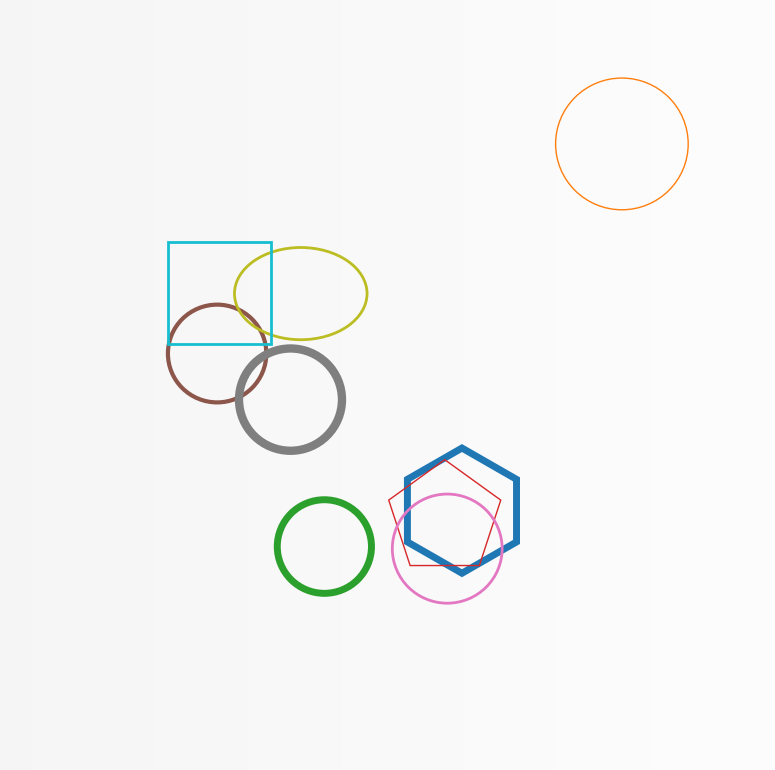[{"shape": "hexagon", "thickness": 2.5, "radius": 0.41, "center": [0.596, 0.337]}, {"shape": "circle", "thickness": 0.5, "radius": 0.43, "center": [0.802, 0.813]}, {"shape": "circle", "thickness": 2.5, "radius": 0.3, "center": [0.419, 0.29]}, {"shape": "pentagon", "thickness": 0.5, "radius": 0.38, "center": [0.574, 0.327]}, {"shape": "circle", "thickness": 1.5, "radius": 0.32, "center": [0.28, 0.541]}, {"shape": "circle", "thickness": 1, "radius": 0.35, "center": [0.577, 0.287]}, {"shape": "circle", "thickness": 3, "radius": 0.33, "center": [0.375, 0.481]}, {"shape": "oval", "thickness": 1, "radius": 0.43, "center": [0.388, 0.619]}, {"shape": "square", "thickness": 1, "radius": 0.33, "center": [0.283, 0.619]}]